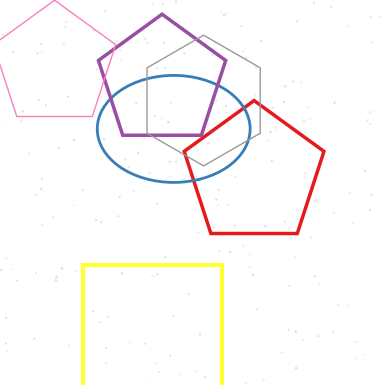[{"shape": "pentagon", "thickness": 2.5, "radius": 0.95, "center": [0.66, 0.548]}, {"shape": "oval", "thickness": 2, "radius": 0.99, "center": [0.451, 0.665]}, {"shape": "pentagon", "thickness": 2.5, "radius": 0.87, "center": [0.421, 0.789]}, {"shape": "square", "thickness": 3, "radius": 0.9, "center": [0.396, 0.131]}, {"shape": "pentagon", "thickness": 1, "radius": 0.83, "center": [0.142, 0.832]}, {"shape": "hexagon", "thickness": 1, "radius": 0.85, "center": [0.529, 0.739]}]